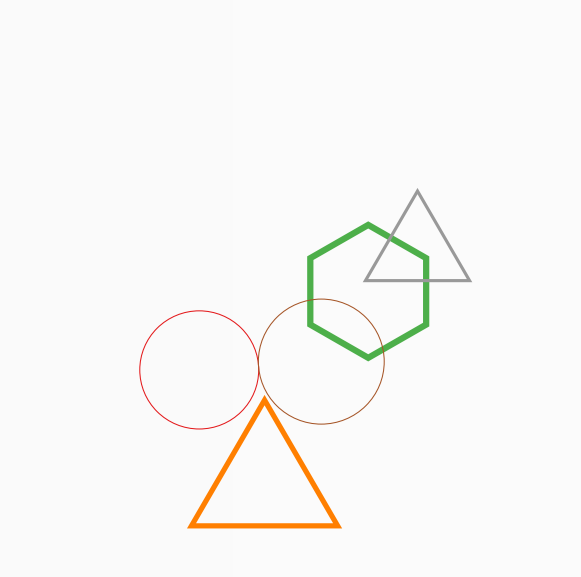[{"shape": "circle", "thickness": 0.5, "radius": 0.51, "center": [0.343, 0.359]}, {"shape": "hexagon", "thickness": 3, "radius": 0.58, "center": [0.634, 0.495]}, {"shape": "triangle", "thickness": 2.5, "radius": 0.73, "center": [0.455, 0.161]}, {"shape": "circle", "thickness": 0.5, "radius": 0.54, "center": [0.553, 0.373]}, {"shape": "triangle", "thickness": 1.5, "radius": 0.52, "center": [0.718, 0.565]}]